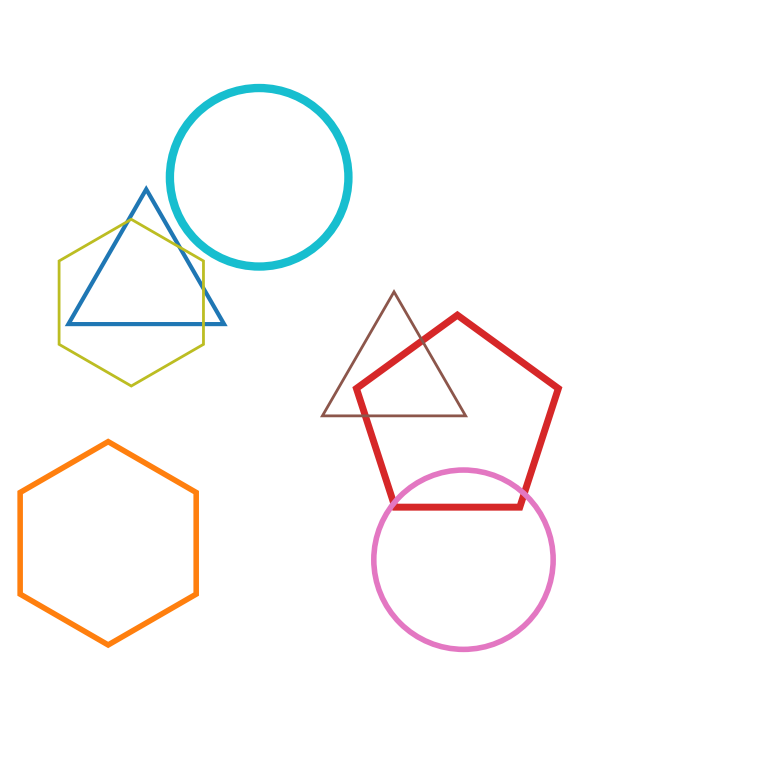[{"shape": "triangle", "thickness": 1.5, "radius": 0.58, "center": [0.19, 0.637]}, {"shape": "hexagon", "thickness": 2, "radius": 0.66, "center": [0.14, 0.294]}, {"shape": "pentagon", "thickness": 2.5, "radius": 0.69, "center": [0.594, 0.453]}, {"shape": "triangle", "thickness": 1, "radius": 0.54, "center": [0.512, 0.514]}, {"shape": "circle", "thickness": 2, "radius": 0.58, "center": [0.602, 0.273]}, {"shape": "hexagon", "thickness": 1, "radius": 0.54, "center": [0.17, 0.607]}, {"shape": "circle", "thickness": 3, "radius": 0.58, "center": [0.337, 0.77]}]